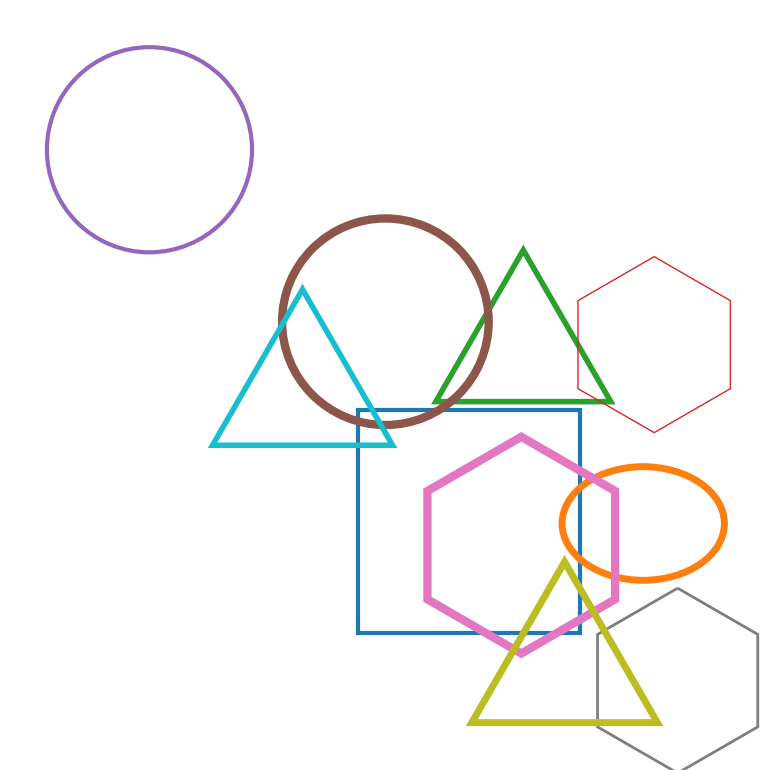[{"shape": "square", "thickness": 1.5, "radius": 0.72, "center": [0.609, 0.323]}, {"shape": "oval", "thickness": 2.5, "radius": 0.53, "center": [0.835, 0.32]}, {"shape": "triangle", "thickness": 2, "radius": 0.66, "center": [0.68, 0.544]}, {"shape": "hexagon", "thickness": 0.5, "radius": 0.57, "center": [0.85, 0.552]}, {"shape": "circle", "thickness": 1.5, "radius": 0.67, "center": [0.194, 0.806]}, {"shape": "circle", "thickness": 3, "radius": 0.67, "center": [0.5, 0.582]}, {"shape": "hexagon", "thickness": 3, "radius": 0.7, "center": [0.677, 0.292]}, {"shape": "hexagon", "thickness": 1, "radius": 0.6, "center": [0.88, 0.116]}, {"shape": "triangle", "thickness": 2.5, "radius": 0.7, "center": [0.733, 0.131]}, {"shape": "triangle", "thickness": 2, "radius": 0.67, "center": [0.393, 0.489]}]